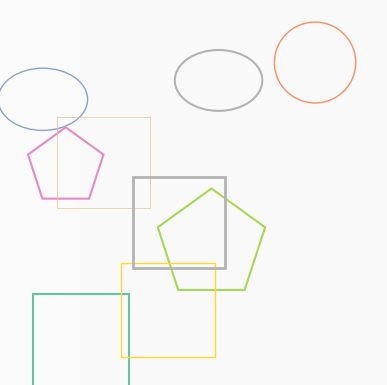[{"shape": "square", "thickness": 1.5, "radius": 0.62, "center": [0.21, 0.113]}, {"shape": "circle", "thickness": 1, "radius": 0.53, "center": [0.813, 0.838]}, {"shape": "oval", "thickness": 1, "radius": 0.58, "center": [0.111, 0.742]}, {"shape": "pentagon", "thickness": 1.5, "radius": 0.51, "center": [0.17, 0.567]}, {"shape": "pentagon", "thickness": 1.5, "radius": 0.73, "center": [0.546, 0.365]}, {"shape": "square", "thickness": 1, "radius": 0.61, "center": [0.434, 0.194]}, {"shape": "square", "thickness": 0.5, "radius": 0.59, "center": [0.267, 0.578]}, {"shape": "oval", "thickness": 1.5, "radius": 0.56, "center": [0.564, 0.791]}, {"shape": "square", "thickness": 2, "radius": 0.59, "center": [0.462, 0.423]}]